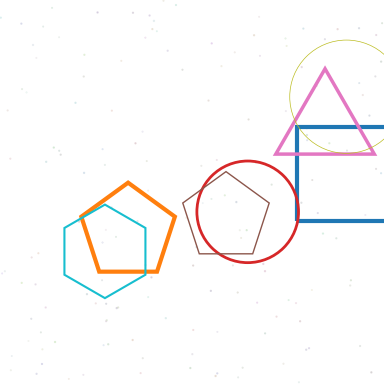[{"shape": "square", "thickness": 3, "radius": 0.61, "center": [0.895, 0.548]}, {"shape": "pentagon", "thickness": 3, "radius": 0.64, "center": [0.333, 0.398]}, {"shape": "circle", "thickness": 2, "radius": 0.66, "center": [0.643, 0.45]}, {"shape": "pentagon", "thickness": 1, "radius": 0.59, "center": [0.587, 0.436]}, {"shape": "triangle", "thickness": 2.5, "radius": 0.74, "center": [0.844, 0.674]}, {"shape": "circle", "thickness": 0.5, "radius": 0.74, "center": [0.9, 0.749]}, {"shape": "hexagon", "thickness": 1.5, "radius": 0.61, "center": [0.273, 0.347]}]